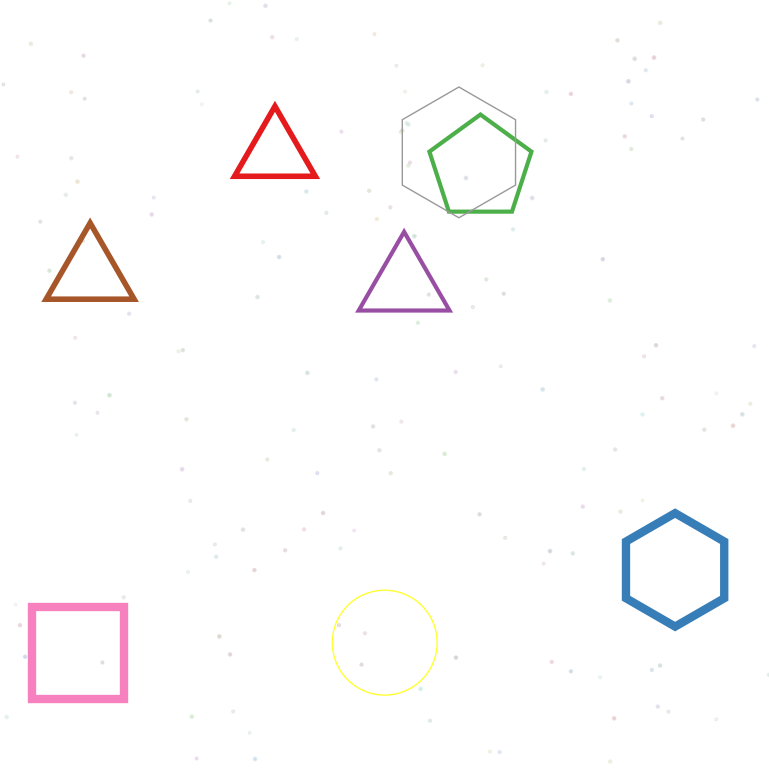[{"shape": "triangle", "thickness": 2, "radius": 0.3, "center": [0.357, 0.801]}, {"shape": "hexagon", "thickness": 3, "radius": 0.37, "center": [0.877, 0.26]}, {"shape": "pentagon", "thickness": 1.5, "radius": 0.35, "center": [0.624, 0.782]}, {"shape": "triangle", "thickness": 1.5, "radius": 0.34, "center": [0.525, 0.631]}, {"shape": "circle", "thickness": 0.5, "radius": 0.34, "center": [0.5, 0.165]}, {"shape": "triangle", "thickness": 2, "radius": 0.33, "center": [0.117, 0.644]}, {"shape": "square", "thickness": 3, "radius": 0.3, "center": [0.101, 0.152]}, {"shape": "hexagon", "thickness": 0.5, "radius": 0.42, "center": [0.596, 0.802]}]